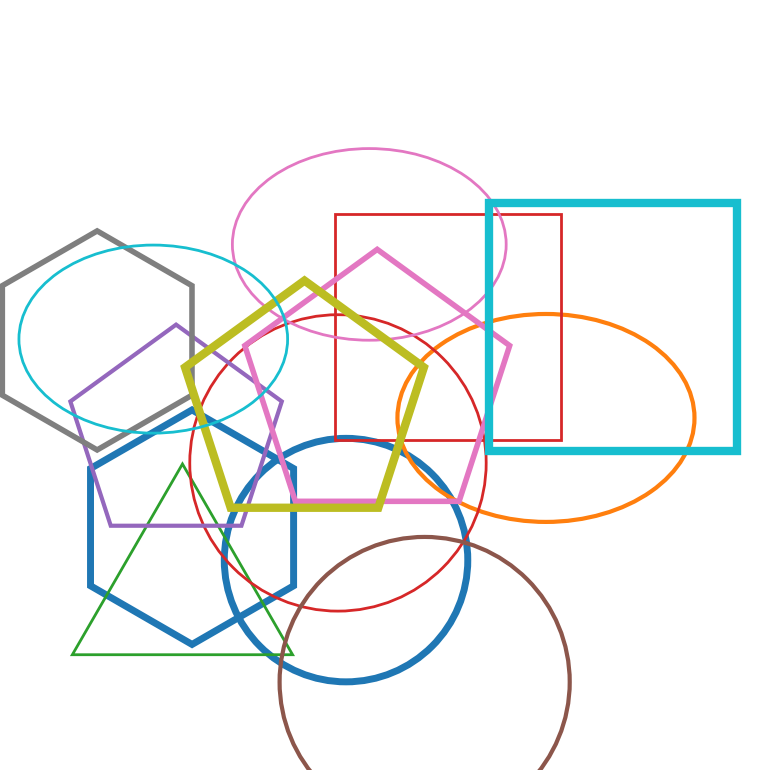[{"shape": "hexagon", "thickness": 2.5, "radius": 0.76, "center": [0.249, 0.315]}, {"shape": "circle", "thickness": 2.5, "radius": 0.79, "center": [0.449, 0.273]}, {"shape": "oval", "thickness": 1.5, "radius": 0.96, "center": [0.709, 0.457]}, {"shape": "triangle", "thickness": 1, "radius": 0.83, "center": [0.237, 0.232]}, {"shape": "circle", "thickness": 1, "radius": 0.96, "center": [0.439, 0.399]}, {"shape": "square", "thickness": 1, "radius": 0.74, "center": [0.582, 0.575]}, {"shape": "pentagon", "thickness": 1.5, "radius": 0.72, "center": [0.229, 0.434]}, {"shape": "circle", "thickness": 1.5, "radius": 0.94, "center": [0.552, 0.114]}, {"shape": "pentagon", "thickness": 2, "radius": 0.9, "center": [0.49, 0.495]}, {"shape": "oval", "thickness": 1, "radius": 0.89, "center": [0.48, 0.683]}, {"shape": "hexagon", "thickness": 2, "radius": 0.71, "center": [0.126, 0.558]}, {"shape": "pentagon", "thickness": 3, "radius": 0.82, "center": [0.395, 0.473]}, {"shape": "square", "thickness": 3, "radius": 0.81, "center": [0.796, 0.576]}, {"shape": "oval", "thickness": 1, "radius": 0.87, "center": [0.199, 0.56]}]